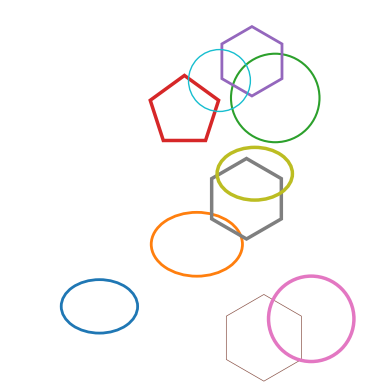[{"shape": "oval", "thickness": 2, "radius": 0.5, "center": [0.258, 0.204]}, {"shape": "oval", "thickness": 2, "radius": 0.59, "center": [0.511, 0.366]}, {"shape": "circle", "thickness": 1.5, "radius": 0.57, "center": [0.715, 0.746]}, {"shape": "pentagon", "thickness": 2.5, "radius": 0.47, "center": [0.479, 0.711]}, {"shape": "hexagon", "thickness": 2, "radius": 0.45, "center": [0.654, 0.841]}, {"shape": "hexagon", "thickness": 0.5, "radius": 0.56, "center": [0.685, 0.123]}, {"shape": "circle", "thickness": 2.5, "radius": 0.55, "center": [0.808, 0.172]}, {"shape": "hexagon", "thickness": 2.5, "radius": 0.52, "center": [0.64, 0.484]}, {"shape": "oval", "thickness": 2.5, "radius": 0.49, "center": [0.662, 0.549]}, {"shape": "circle", "thickness": 1, "radius": 0.4, "center": [0.57, 0.791]}]